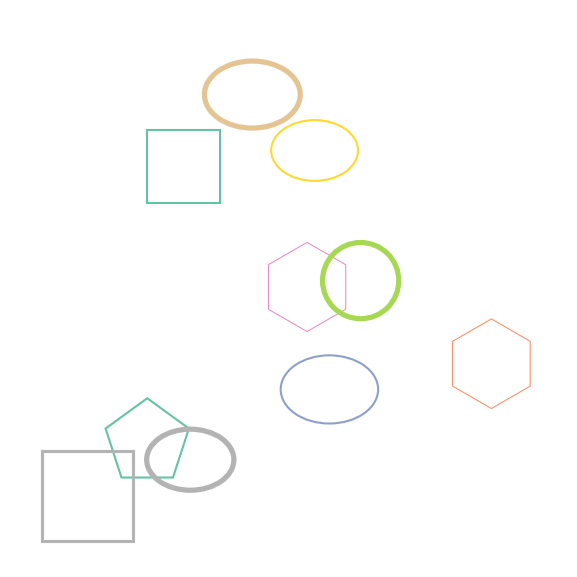[{"shape": "square", "thickness": 1, "radius": 0.32, "center": [0.318, 0.71]}, {"shape": "pentagon", "thickness": 1, "radius": 0.38, "center": [0.255, 0.234]}, {"shape": "hexagon", "thickness": 0.5, "radius": 0.39, "center": [0.851, 0.369]}, {"shape": "oval", "thickness": 1, "radius": 0.42, "center": [0.57, 0.325]}, {"shape": "hexagon", "thickness": 0.5, "radius": 0.39, "center": [0.532, 0.502]}, {"shape": "circle", "thickness": 2.5, "radius": 0.33, "center": [0.625, 0.513]}, {"shape": "oval", "thickness": 1, "radius": 0.38, "center": [0.545, 0.739]}, {"shape": "oval", "thickness": 2.5, "radius": 0.41, "center": [0.437, 0.835]}, {"shape": "oval", "thickness": 2.5, "radius": 0.38, "center": [0.329, 0.203]}, {"shape": "square", "thickness": 1.5, "radius": 0.39, "center": [0.151, 0.14]}]